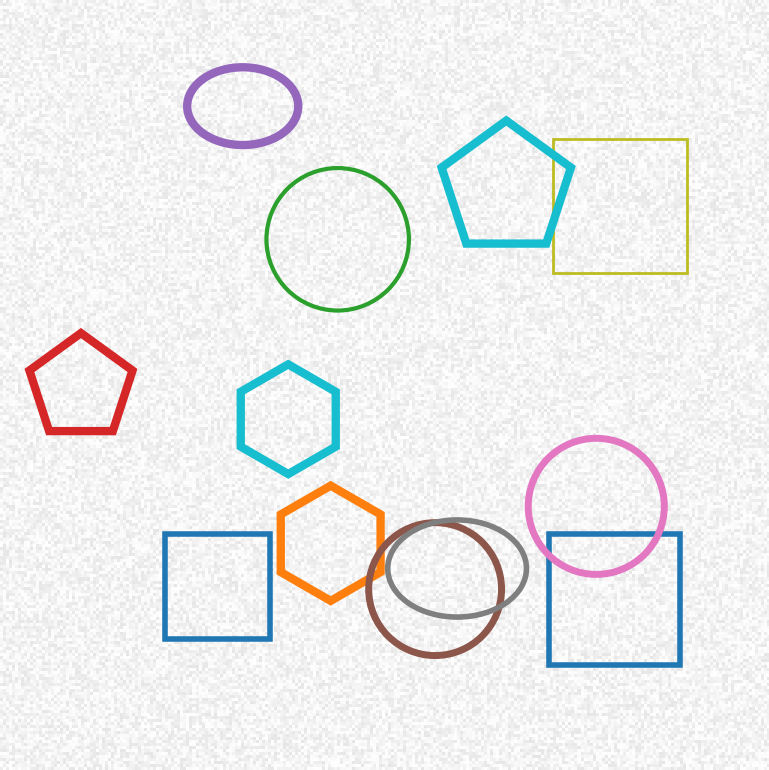[{"shape": "square", "thickness": 2, "radius": 0.43, "center": [0.798, 0.221]}, {"shape": "square", "thickness": 2, "radius": 0.34, "center": [0.283, 0.239]}, {"shape": "hexagon", "thickness": 3, "radius": 0.37, "center": [0.429, 0.294]}, {"shape": "circle", "thickness": 1.5, "radius": 0.46, "center": [0.439, 0.689]}, {"shape": "pentagon", "thickness": 3, "radius": 0.35, "center": [0.105, 0.497]}, {"shape": "oval", "thickness": 3, "radius": 0.36, "center": [0.315, 0.862]}, {"shape": "circle", "thickness": 2.5, "radius": 0.43, "center": [0.565, 0.235]}, {"shape": "circle", "thickness": 2.5, "radius": 0.44, "center": [0.774, 0.342]}, {"shape": "oval", "thickness": 2, "radius": 0.45, "center": [0.594, 0.262]}, {"shape": "square", "thickness": 1, "radius": 0.44, "center": [0.805, 0.732]}, {"shape": "pentagon", "thickness": 3, "radius": 0.44, "center": [0.657, 0.755]}, {"shape": "hexagon", "thickness": 3, "radius": 0.36, "center": [0.374, 0.456]}]